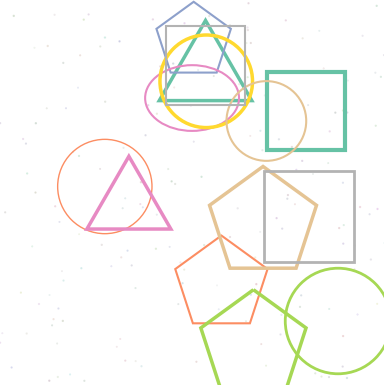[{"shape": "triangle", "thickness": 2.5, "radius": 0.69, "center": [0.534, 0.808]}, {"shape": "square", "thickness": 3, "radius": 0.51, "center": [0.796, 0.712]}, {"shape": "pentagon", "thickness": 1.5, "radius": 0.63, "center": [0.575, 0.262]}, {"shape": "circle", "thickness": 1, "radius": 0.61, "center": [0.272, 0.516]}, {"shape": "pentagon", "thickness": 1.5, "radius": 0.51, "center": [0.503, 0.894]}, {"shape": "oval", "thickness": 1.5, "radius": 0.61, "center": [0.499, 0.745]}, {"shape": "triangle", "thickness": 2.5, "radius": 0.63, "center": [0.335, 0.468]}, {"shape": "circle", "thickness": 2, "radius": 0.69, "center": [0.878, 0.166]}, {"shape": "pentagon", "thickness": 2.5, "radius": 0.72, "center": [0.658, 0.104]}, {"shape": "circle", "thickness": 2.5, "radius": 0.6, "center": [0.536, 0.789]}, {"shape": "circle", "thickness": 1.5, "radius": 0.52, "center": [0.692, 0.686]}, {"shape": "pentagon", "thickness": 2.5, "radius": 0.73, "center": [0.683, 0.422]}, {"shape": "square", "thickness": 2, "radius": 0.59, "center": [0.803, 0.437]}, {"shape": "square", "thickness": 1.5, "radius": 0.51, "center": [0.535, 0.83]}]